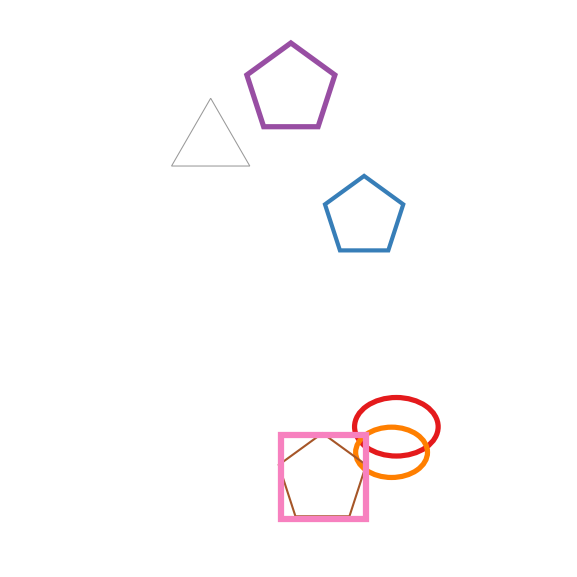[{"shape": "oval", "thickness": 2.5, "radius": 0.36, "center": [0.686, 0.26]}, {"shape": "pentagon", "thickness": 2, "radius": 0.36, "center": [0.631, 0.623]}, {"shape": "pentagon", "thickness": 2.5, "radius": 0.4, "center": [0.504, 0.845]}, {"shape": "oval", "thickness": 2.5, "radius": 0.31, "center": [0.678, 0.216]}, {"shape": "pentagon", "thickness": 1, "radius": 0.4, "center": [0.558, 0.17]}, {"shape": "square", "thickness": 3, "radius": 0.37, "center": [0.56, 0.173]}, {"shape": "triangle", "thickness": 0.5, "radius": 0.39, "center": [0.365, 0.751]}]